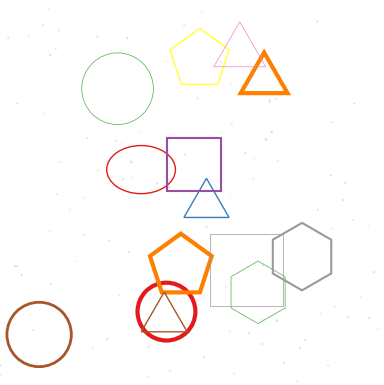[{"shape": "oval", "thickness": 1, "radius": 0.45, "center": [0.366, 0.559]}, {"shape": "circle", "thickness": 3, "radius": 0.38, "center": [0.432, 0.191]}, {"shape": "triangle", "thickness": 1, "radius": 0.34, "center": [0.536, 0.469]}, {"shape": "circle", "thickness": 0.5, "radius": 0.47, "center": [0.305, 0.77]}, {"shape": "hexagon", "thickness": 0.5, "radius": 0.41, "center": [0.67, 0.241]}, {"shape": "square", "thickness": 1.5, "radius": 0.35, "center": [0.504, 0.572]}, {"shape": "pentagon", "thickness": 3, "radius": 0.42, "center": [0.47, 0.309]}, {"shape": "triangle", "thickness": 3, "radius": 0.35, "center": [0.686, 0.793]}, {"shape": "pentagon", "thickness": 1, "radius": 0.4, "center": [0.519, 0.846]}, {"shape": "circle", "thickness": 2, "radius": 0.42, "center": [0.102, 0.131]}, {"shape": "triangle", "thickness": 1, "radius": 0.34, "center": [0.426, 0.173]}, {"shape": "triangle", "thickness": 0.5, "radius": 0.39, "center": [0.623, 0.865]}, {"shape": "hexagon", "thickness": 1.5, "radius": 0.44, "center": [0.784, 0.334]}, {"shape": "square", "thickness": 0.5, "radius": 0.47, "center": [0.64, 0.3]}]